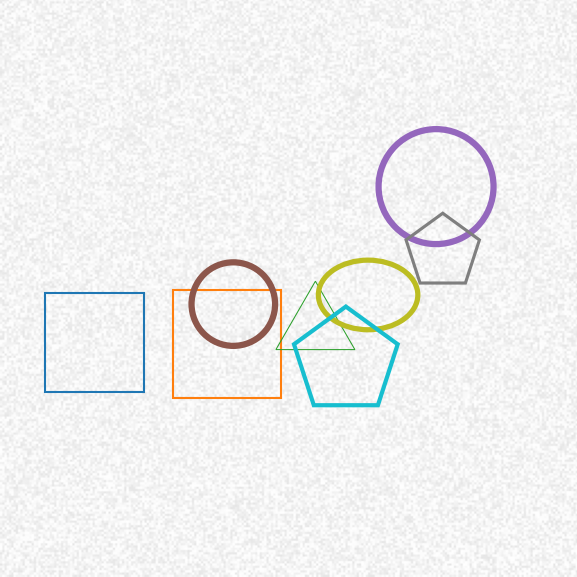[{"shape": "square", "thickness": 1, "radius": 0.43, "center": [0.164, 0.405]}, {"shape": "square", "thickness": 1, "radius": 0.47, "center": [0.393, 0.403]}, {"shape": "triangle", "thickness": 0.5, "radius": 0.39, "center": [0.546, 0.433]}, {"shape": "circle", "thickness": 3, "radius": 0.5, "center": [0.755, 0.676]}, {"shape": "circle", "thickness": 3, "radius": 0.36, "center": [0.404, 0.473]}, {"shape": "pentagon", "thickness": 1.5, "radius": 0.33, "center": [0.767, 0.563]}, {"shape": "oval", "thickness": 2.5, "radius": 0.43, "center": [0.637, 0.488]}, {"shape": "pentagon", "thickness": 2, "radius": 0.47, "center": [0.599, 0.374]}]